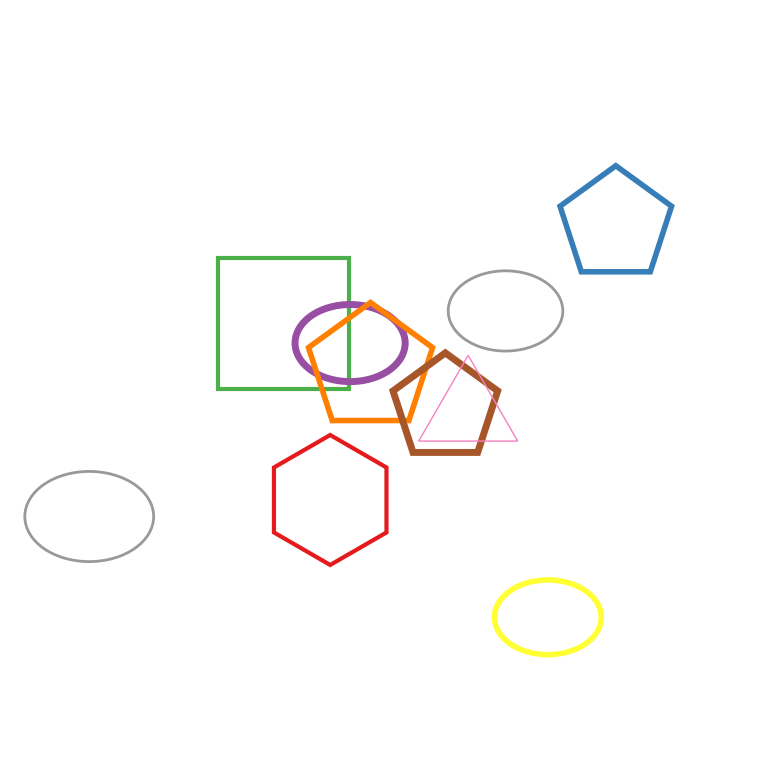[{"shape": "hexagon", "thickness": 1.5, "radius": 0.42, "center": [0.429, 0.351]}, {"shape": "pentagon", "thickness": 2, "radius": 0.38, "center": [0.8, 0.709]}, {"shape": "square", "thickness": 1.5, "radius": 0.43, "center": [0.368, 0.58]}, {"shape": "oval", "thickness": 2.5, "radius": 0.36, "center": [0.455, 0.554]}, {"shape": "pentagon", "thickness": 2, "radius": 0.42, "center": [0.481, 0.522]}, {"shape": "oval", "thickness": 2, "radius": 0.35, "center": [0.711, 0.198]}, {"shape": "pentagon", "thickness": 2.5, "radius": 0.36, "center": [0.578, 0.47]}, {"shape": "triangle", "thickness": 0.5, "radius": 0.37, "center": [0.608, 0.464]}, {"shape": "oval", "thickness": 1, "radius": 0.42, "center": [0.116, 0.329]}, {"shape": "oval", "thickness": 1, "radius": 0.37, "center": [0.657, 0.596]}]